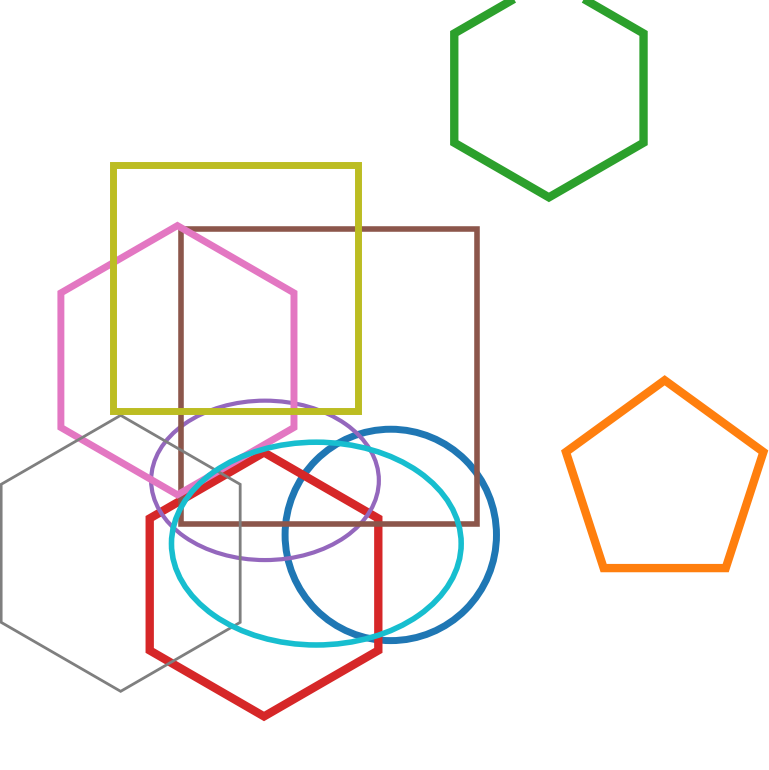[{"shape": "circle", "thickness": 2.5, "radius": 0.69, "center": [0.508, 0.305]}, {"shape": "pentagon", "thickness": 3, "radius": 0.67, "center": [0.863, 0.371]}, {"shape": "hexagon", "thickness": 3, "radius": 0.71, "center": [0.713, 0.886]}, {"shape": "hexagon", "thickness": 3, "radius": 0.86, "center": [0.343, 0.241]}, {"shape": "oval", "thickness": 1.5, "radius": 0.74, "center": [0.344, 0.376]}, {"shape": "square", "thickness": 2, "radius": 0.96, "center": [0.427, 0.511]}, {"shape": "hexagon", "thickness": 2.5, "radius": 0.87, "center": [0.23, 0.532]}, {"shape": "hexagon", "thickness": 1, "radius": 0.9, "center": [0.157, 0.281]}, {"shape": "square", "thickness": 2.5, "radius": 0.8, "center": [0.306, 0.626]}, {"shape": "oval", "thickness": 2, "radius": 0.94, "center": [0.411, 0.294]}]